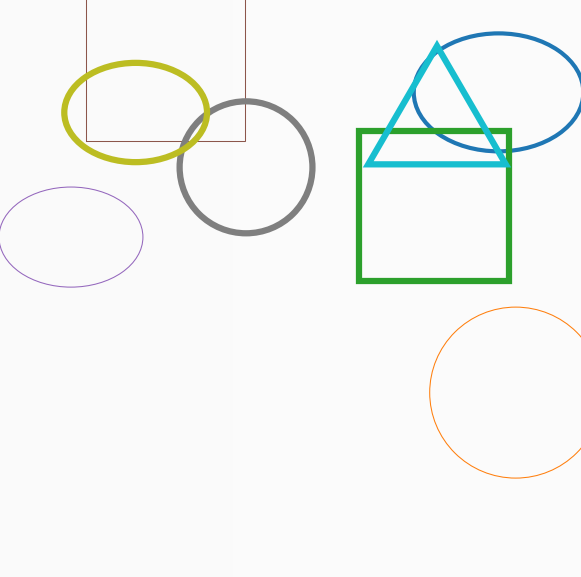[{"shape": "oval", "thickness": 2, "radius": 0.73, "center": [0.858, 0.839]}, {"shape": "circle", "thickness": 0.5, "radius": 0.74, "center": [0.887, 0.319]}, {"shape": "square", "thickness": 3, "radius": 0.65, "center": [0.747, 0.643]}, {"shape": "oval", "thickness": 0.5, "radius": 0.62, "center": [0.122, 0.589]}, {"shape": "square", "thickness": 0.5, "radius": 0.68, "center": [0.285, 0.892]}, {"shape": "circle", "thickness": 3, "radius": 0.57, "center": [0.423, 0.709]}, {"shape": "oval", "thickness": 3, "radius": 0.61, "center": [0.233, 0.804]}, {"shape": "triangle", "thickness": 3, "radius": 0.68, "center": [0.752, 0.783]}]